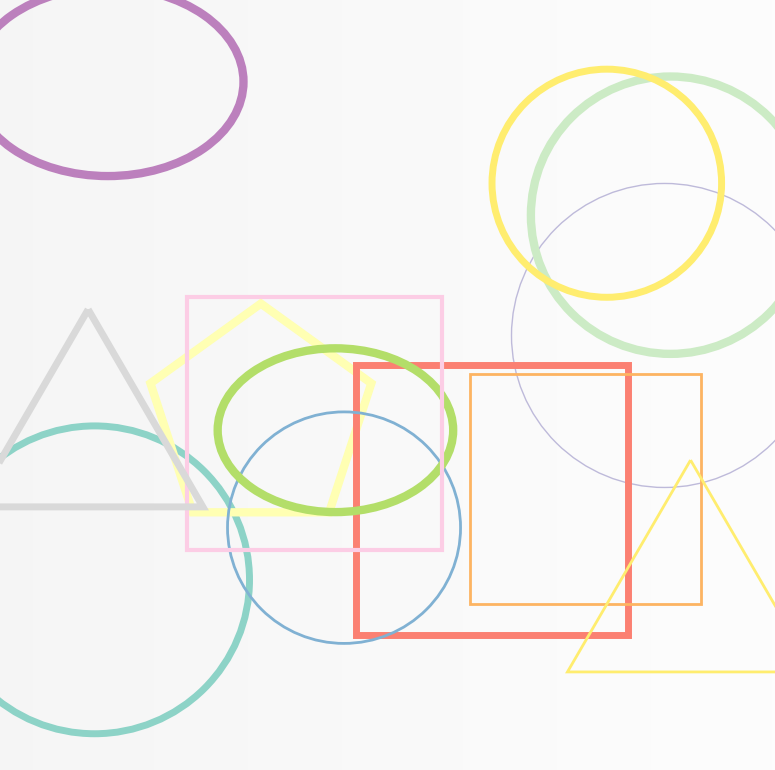[{"shape": "circle", "thickness": 2.5, "radius": 1.0, "center": [0.122, 0.247]}, {"shape": "pentagon", "thickness": 3, "radius": 0.75, "center": [0.337, 0.456]}, {"shape": "circle", "thickness": 0.5, "radius": 0.99, "center": [0.857, 0.564]}, {"shape": "square", "thickness": 2.5, "radius": 0.88, "center": [0.635, 0.35]}, {"shape": "circle", "thickness": 1, "radius": 0.75, "center": [0.444, 0.315]}, {"shape": "square", "thickness": 1, "radius": 0.74, "center": [0.755, 0.365]}, {"shape": "oval", "thickness": 3, "radius": 0.76, "center": [0.433, 0.441]}, {"shape": "square", "thickness": 1.5, "radius": 0.82, "center": [0.406, 0.45]}, {"shape": "triangle", "thickness": 2.5, "radius": 0.85, "center": [0.114, 0.427]}, {"shape": "oval", "thickness": 3, "radius": 0.87, "center": [0.139, 0.894]}, {"shape": "circle", "thickness": 3, "radius": 0.9, "center": [0.865, 0.721]}, {"shape": "circle", "thickness": 2.5, "radius": 0.74, "center": [0.783, 0.762]}, {"shape": "triangle", "thickness": 1, "radius": 0.92, "center": [0.891, 0.219]}]